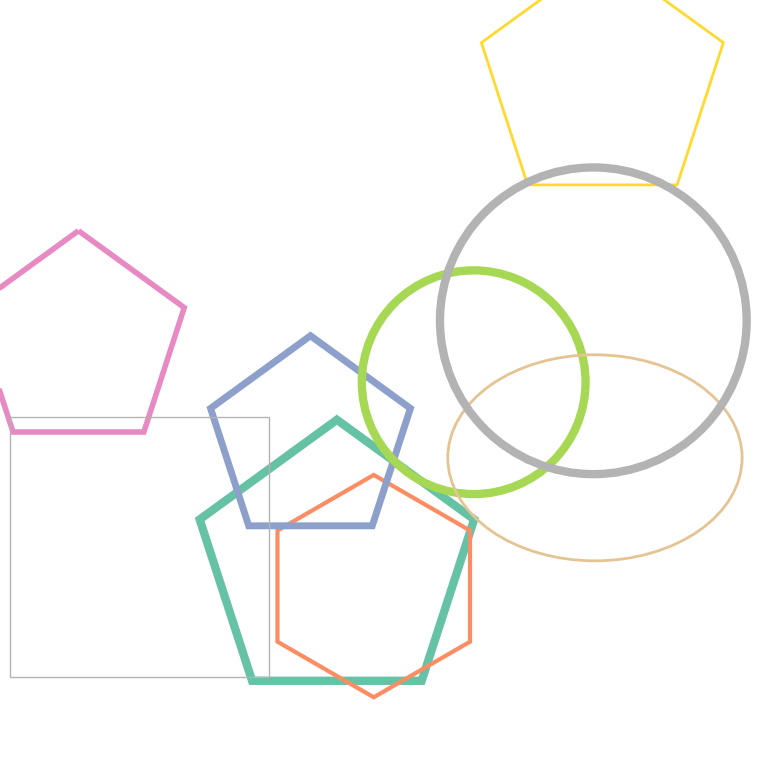[{"shape": "pentagon", "thickness": 3, "radius": 0.94, "center": [0.438, 0.267]}, {"shape": "hexagon", "thickness": 1.5, "radius": 0.72, "center": [0.485, 0.239]}, {"shape": "pentagon", "thickness": 2.5, "radius": 0.68, "center": [0.403, 0.428]}, {"shape": "pentagon", "thickness": 2, "radius": 0.72, "center": [0.102, 0.556]}, {"shape": "circle", "thickness": 3, "radius": 0.73, "center": [0.615, 0.504]}, {"shape": "pentagon", "thickness": 1, "radius": 0.83, "center": [0.782, 0.894]}, {"shape": "oval", "thickness": 1, "radius": 0.96, "center": [0.773, 0.405]}, {"shape": "square", "thickness": 0.5, "radius": 0.84, "center": [0.181, 0.289]}, {"shape": "circle", "thickness": 3, "radius": 1.0, "center": [0.771, 0.583]}]